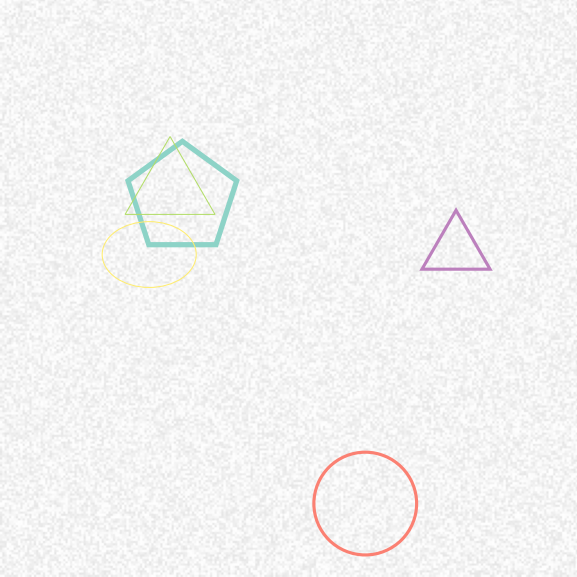[{"shape": "pentagon", "thickness": 2.5, "radius": 0.49, "center": [0.316, 0.655]}, {"shape": "circle", "thickness": 1.5, "radius": 0.44, "center": [0.632, 0.127]}, {"shape": "triangle", "thickness": 0.5, "radius": 0.45, "center": [0.294, 0.673]}, {"shape": "triangle", "thickness": 1.5, "radius": 0.34, "center": [0.79, 0.567]}, {"shape": "oval", "thickness": 0.5, "radius": 0.41, "center": [0.258, 0.558]}]